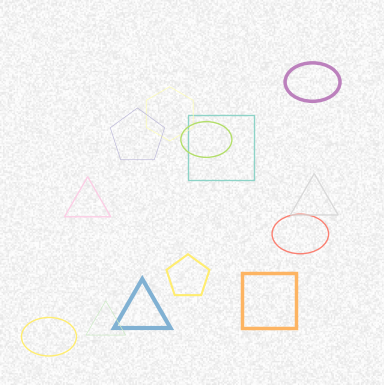[{"shape": "square", "thickness": 1, "radius": 0.43, "center": [0.574, 0.617]}, {"shape": "hexagon", "thickness": 0.5, "radius": 0.35, "center": [0.441, 0.704]}, {"shape": "pentagon", "thickness": 0.5, "radius": 0.37, "center": [0.357, 0.645]}, {"shape": "oval", "thickness": 1, "radius": 0.37, "center": [0.78, 0.392]}, {"shape": "triangle", "thickness": 3, "radius": 0.42, "center": [0.37, 0.19]}, {"shape": "square", "thickness": 2.5, "radius": 0.35, "center": [0.699, 0.219]}, {"shape": "oval", "thickness": 1, "radius": 0.33, "center": [0.536, 0.638]}, {"shape": "triangle", "thickness": 1, "radius": 0.35, "center": [0.228, 0.472]}, {"shape": "triangle", "thickness": 1, "radius": 0.36, "center": [0.816, 0.477]}, {"shape": "oval", "thickness": 2.5, "radius": 0.36, "center": [0.812, 0.787]}, {"shape": "triangle", "thickness": 0.5, "radius": 0.3, "center": [0.275, 0.159]}, {"shape": "pentagon", "thickness": 1.5, "radius": 0.29, "center": [0.488, 0.281]}, {"shape": "oval", "thickness": 1, "radius": 0.36, "center": [0.127, 0.125]}]